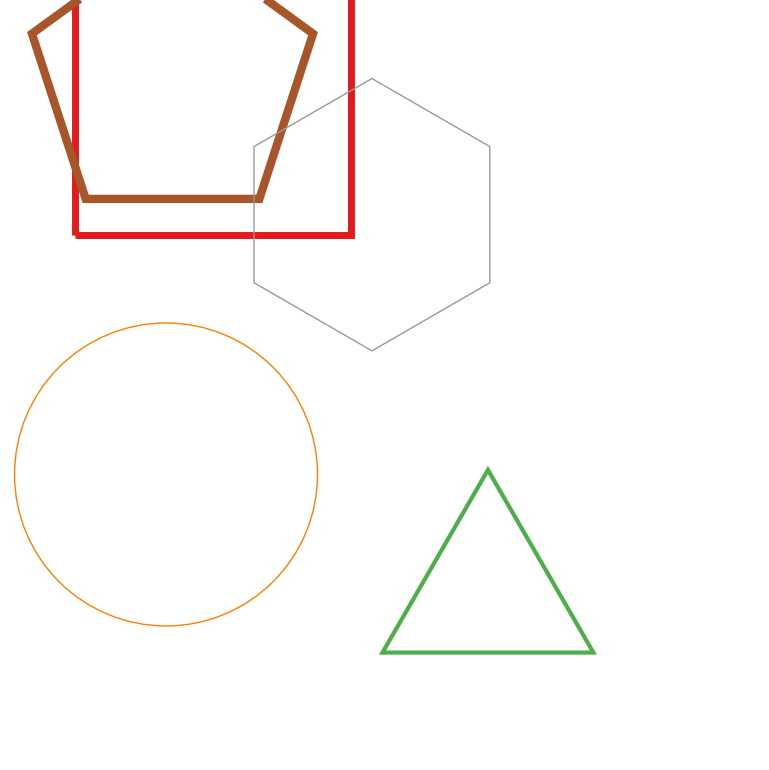[{"shape": "square", "thickness": 2.5, "radius": 0.9, "center": [0.276, 0.874]}, {"shape": "triangle", "thickness": 1.5, "radius": 0.79, "center": [0.634, 0.232]}, {"shape": "circle", "thickness": 0.5, "radius": 0.98, "center": [0.216, 0.384]}, {"shape": "pentagon", "thickness": 3, "radius": 0.96, "center": [0.224, 0.897]}, {"shape": "hexagon", "thickness": 0.5, "radius": 0.88, "center": [0.483, 0.721]}]